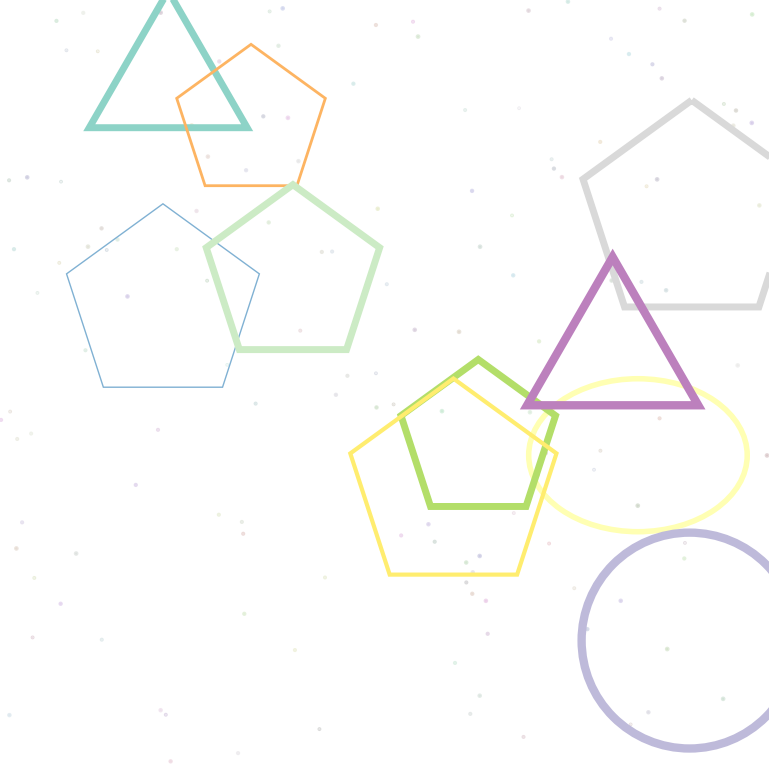[{"shape": "triangle", "thickness": 2.5, "radius": 0.59, "center": [0.218, 0.893]}, {"shape": "oval", "thickness": 2, "radius": 0.71, "center": [0.829, 0.409]}, {"shape": "circle", "thickness": 3, "radius": 0.7, "center": [0.896, 0.168]}, {"shape": "pentagon", "thickness": 0.5, "radius": 0.66, "center": [0.212, 0.604]}, {"shape": "pentagon", "thickness": 1, "radius": 0.51, "center": [0.326, 0.841]}, {"shape": "pentagon", "thickness": 2.5, "radius": 0.53, "center": [0.621, 0.428]}, {"shape": "pentagon", "thickness": 2.5, "radius": 0.74, "center": [0.898, 0.721]}, {"shape": "triangle", "thickness": 3, "radius": 0.64, "center": [0.796, 0.538]}, {"shape": "pentagon", "thickness": 2.5, "radius": 0.59, "center": [0.38, 0.642]}, {"shape": "pentagon", "thickness": 1.5, "radius": 0.7, "center": [0.589, 0.368]}]